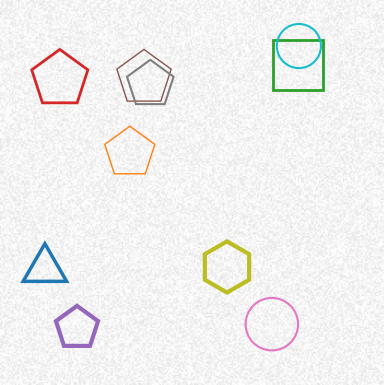[{"shape": "triangle", "thickness": 2.5, "radius": 0.33, "center": [0.117, 0.302]}, {"shape": "pentagon", "thickness": 1, "radius": 0.34, "center": [0.337, 0.604]}, {"shape": "square", "thickness": 2, "radius": 0.32, "center": [0.774, 0.831]}, {"shape": "pentagon", "thickness": 2, "radius": 0.38, "center": [0.155, 0.795]}, {"shape": "pentagon", "thickness": 3, "radius": 0.29, "center": [0.2, 0.148]}, {"shape": "pentagon", "thickness": 1, "radius": 0.37, "center": [0.374, 0.797]}, {"shape": "circle", "thickness": 1.5, "radius": 0.34, "center": [0.706, 0.158]}, {"shape": "pentagon", "thickness": 1.5, "radius": 0.32, "center": [0.39, 0.781]}, {"shape": "hexagon", "thickness": 3, "radius": 0.33, "center": [0.59, 0.307]}, {"shape": "circle", "thickness": 1.5, "radius": 0.29, "center": [0.776, 0.88]}]